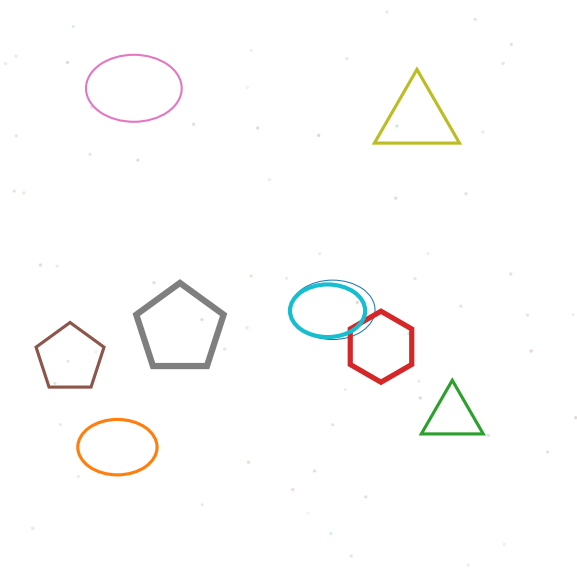[{"shape": "oval", "thickness": 0.5, "radius": 0.37, "center": [0.576, 0.463]}, {"shape": "oval", "thickness": 1.5, "radius": 0.34, "center": [0.203, 0.225]}, {"shape": "triangle", "thickness": 1.5, "radius": 0.31, "center": [0.783, 0.279]}, {"shape": "hexagon", "thickness": 2.5, "radius": 0.31, "center": [0.66, 0.399]}, {"shape": "pentagon", "thickness": 1.5, "radius": 0.31, "center": [0.121, 0.379]}, {"shape": "oval", "thickness": 1, "radius": 0.41, "center": [0.232, 0.846]}, {"shape": "pentagon", "thickness": 3, "radius": 0.4, "center": [0.312, 0.43]}, {"shape": "triangle", "thickness": 1.5, "radius": 0.43, "center": [0.722, 0.794]}, {"shape": "oval", "thickness": 2, "radius": 0.33, "center": [0.567, 0.461]}]